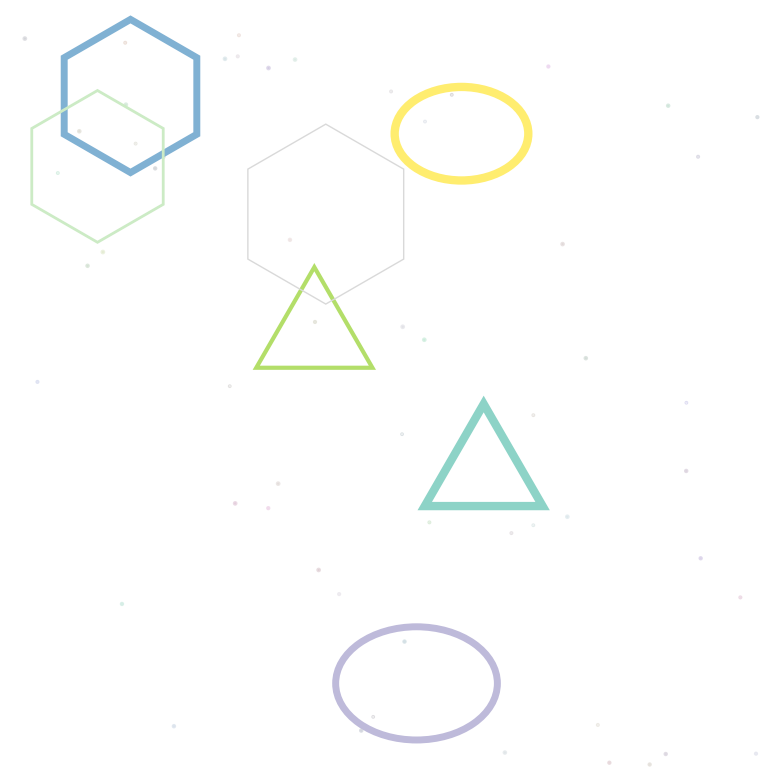[{"shape": "triangle", "thickness": 3, "radius": 0.44, "center": [0.628, 0.387]}, {"shape": "oval", "thickness": 2.5, "radius": 0.53, "center": [0.541, 0.112]}, {"shape": "hexagon", "thickness": 2.5, "radius": 0.5, "center": [0.169, 0.875]}, {"shape": "triangle", "thickness": 1.5, "radius": 0.44, "center": [0.408, 0.566]}, {"shape": "hexagon", "thickness": 0.5, "radius": 0.58, "center": [0.423, 0.722]}, {"shape": "hexagon", "thickness": 1, "radius": 0.49, "center": [0.127, 0.784]}, {"shape": "oval", "thickness": 3, "radius": 0.43, "center": [0.599, 0.826]}]